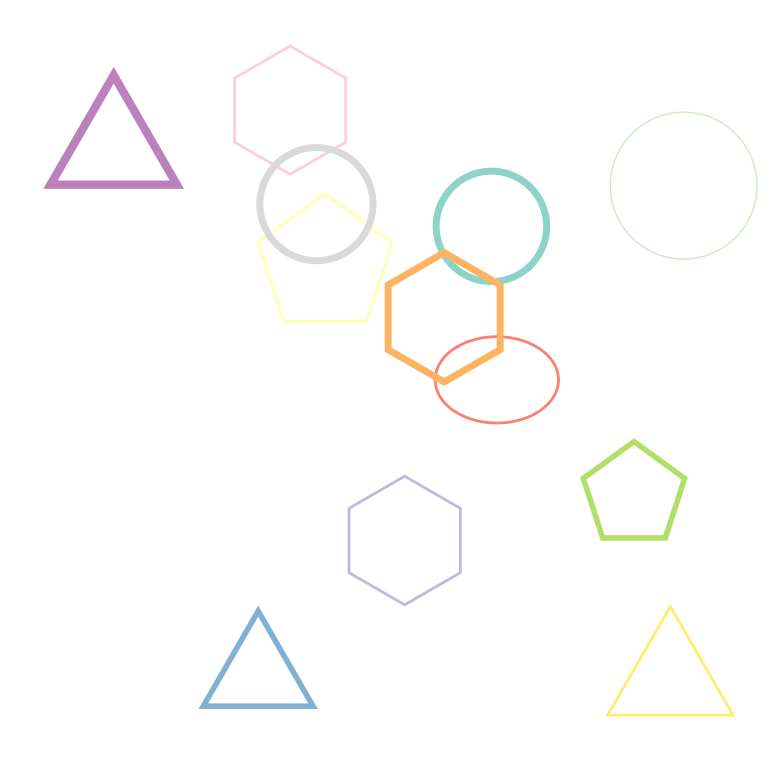[{"shape": "circle", "thickness": 2.5, "radius": 0.36, "center": [0.638, 0.706]}, {"shape": "pentagon", "thickness": 1, "radius": 0.46, "center": [0.422, 0.657]}, {"shape": "hexagon", "thickness": 1, "radius": 0.42, "center": [0.526, 0.298]}, {"shape": "oval", "thickness": 1, "radius": 0.4, "center": [0.645, 0.507]}, {"shape": "triangle", "thickness": 2, "radius": 0.41, "center": [0.335, 0.124]}, {"shape": "hexagon", "thickness": 2.5, "radius": 0.42, "center": [0.577, 0.588]}, {"shape": "pentagon", "thickness": 2, "radius": 0.35, "center": [0.823, 0.357]}, {"shape": "hexagon", "thickness": 1, "radius": 0.42, "center": [0.377, 0.857]}, {"shape": "circle", "thickness": 2.5, "radius": 0.37, "center": [0.411, 0.735]}, {"shape": "triangle", "thickness": 3, "radius": 0.47, "center": [0.148, 0.808]}, {"shape": "circle", "thickness": 0.5, "radius": 0.48, "center": [0.888, 0.759]}, {"shape": "triangle", "thickness": 1, "radius": 0.47, "center": [0.871, 0.118]}]